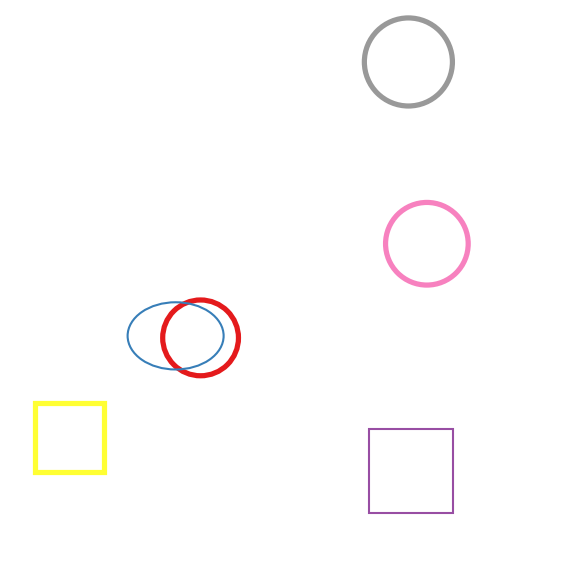[{"shape": "circle", "thickness": 2.5, "radius": 0.33, "center": [0.347, 0.414]}, {"shape": "oval", "thickness": 1, "radius": 0.42, "center": [0.304, 0.418]}, {"shape": "square", "thickness": 1, "radius": 0.36, "center": [0.711, 0.184]}, {"shape": "square", "thickness": 2.5, "radius": 0.3, "center": [0.121, 0.242]}, {"shape": "circle", "thickness": 2.5, "radius": 0.36, "center": [0.739, 0.577]}, {"shape": "circle", "thickness": 2.5, "radius": 0.38, "center": [0.707, 0.892]}]